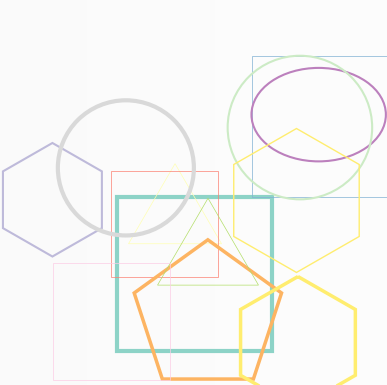[{"shape": "square", "thickness": 3, "radius": 1.0, "center": [0.502, 0.289]}, {"shape": "triangle", "thickness": 0.5, "radius": 0.69, "center": [0.452, 0.436]}, {"shape": "hexagon", "thickness": 1.5, "radius": 0.74, "center": [0.135, 0.481]}, {"shape": "square", "thickness": 0.5, "radius": 0.69, "center": [0.424, 0.419]}, {"shape": "square", "thickness": 0.5, "radius": 0.92, "center": [0.835, 0.671]}, {"shape": "pentagon", "thickness": 2.5, "radius": 1.0, "center": [0.536, 0.177]}, {"shape": "triangle", "thickness": 0.5, "radius": 0.75, "center": [0.537, 0.335]}, {"shape": "square", "thickness": 0.5, "radius": 0.76, "center": [0.288, 0.165]}, {"shape": "circle", "thickness": 3, "radius": 0.88, "center": [0.325, 0.564]}, {"shape": "oval", "thickness": 1.5, "radius": 0.87, "center": [0.822, 0.702]}, {"shape": "circle", "thickness": 1.5, "radius": 0.93, "center": [0.774, 0.669]}, {"shape": "hexagon", "thickness": 1, "radius": 0.93, "center": [0.765, 0.479]}, {"shape": "hexagon", "thickness": 2.5, "radius": 0.85, "center": [0.769, 0.111]}]